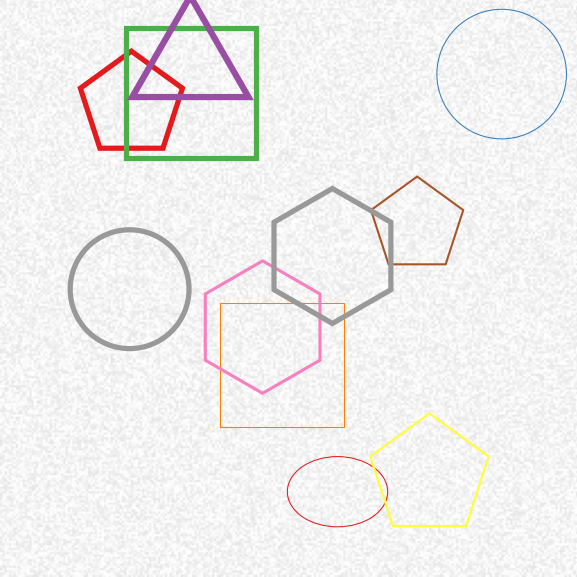[{"shape": "pentagon", "thickness": 2.5, "radius": 0.46, "center": [0.228, 0.818]}, {"shape": "oval", "thickness": 0.5, "radius": 0.43, "center": [0.584, 0.148]}, {"shape": "circle", "thickness": 0.5, "radius": 0.56, "center": [0.869, 0.871]}, {"shape": "square", "thickness": 2.5, "radius": 0.56, "center": [0.331, 0.838]}, {"shape": "triangle", "thickness": 3, "radius": 0.58, "center": [0.33, 0.889]}, {"shape": "square", "thickness": 0.5, "radius": 0.54, "center": [0.489, 0.367]}, {"shape": "pentagon", "thickness": 1, "radius": 0.54, "center": [0.744, 0.176]}, {"shape": "pentagon", "thickness": 1, "radius": 0.42, "center": [0.722, 0.609]}, {"shape": "hexagon", "thickness": 1.5, "radius": 0.57, "center": [0.455, 0.433]}, {"shape": "hexagon", "thickness": 2.5, "radius": 0.58, "center": [0.576, 0.556]}, {"shape": "circle", "thickness": 2.5, "radius": 0.51, "center": [0.224, 0.498]}]